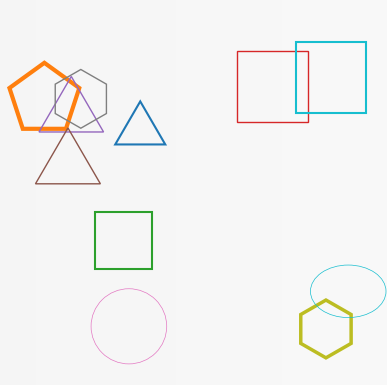[{"shape": "triangle", "thickness": 1.5, "radius": 0.37, "center": [0.362, 0.662]}, {"shape": "pentagon", "thickness": 3, "radius": 0.47, "center": [0.114, 0.742]}, {"shape": "square", "thickness": 1.5, "radius": 0.37, "center": [0.319, 0.376]}, {"shape": "square", "thickness": 1, "radius": 0.46, "center": [0.703, 0.776]}, {"shape": "triangle", "thickness": 1, "radius": 0.48, "center": [0.184, 0.705]}, {"shape": "triangle", "thickness": 1, "radius": 0.48, "center": [0.175, 0.571]}, {"shape": "circle", "thickness": 0.5, "radius": 0.49, "center": [0.333, 0.152]}, {"shape": "hexagon", "thickness": 1, "radius": 0.38, "center": [0.209, 0.743]}, {"shape": "hexagon", "thickness": 2.5, "radius": 0.38, "center": [0.841, 0.146]}, {"shape": "oval", "thickness": 0.5, "radius": 0.49, "center": [0.899, 0.243]}, {"shape": "square", "thickness": 1.5, "radius": 0.46, "center": [0.855, 0.799]}]